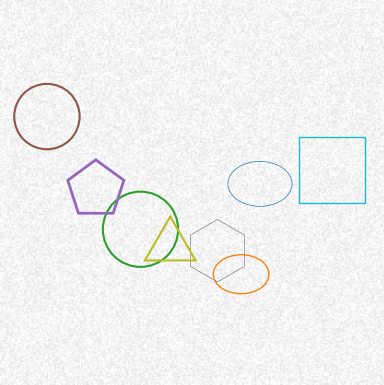[{"shape": "oval", "thickness": 0.5, "radius": 0.42, "center": [0.675, 0.522]}, {"shape": "oval", "thickness": 1, "radius": 0.36, "center": [0.626, 0.288]}, {"shape": "circle", "thickness": 1.5, "radius": 0.49, "center": [0.365, 0.404]}, {"shape": "pentagon", "thickness": 2, "radius": 0.38, "center": [0.249, 0.508]}, {"shape": "circle", "thickness": 1.5, "radius": 0.42, "center": [0.122, 0.697]}, {"shape": "hexagon", "thickness": 0.5, "radius": 0.41, "center": [0.565, 0.349]}, {"shape": "triangle", "thickness": 1.5, "radius": 0.38, "center": [0.442, 0.362]}, {"shape": "square", "thickness": 1, "radius": 0.43, "center": [0.862, 0.559]}]